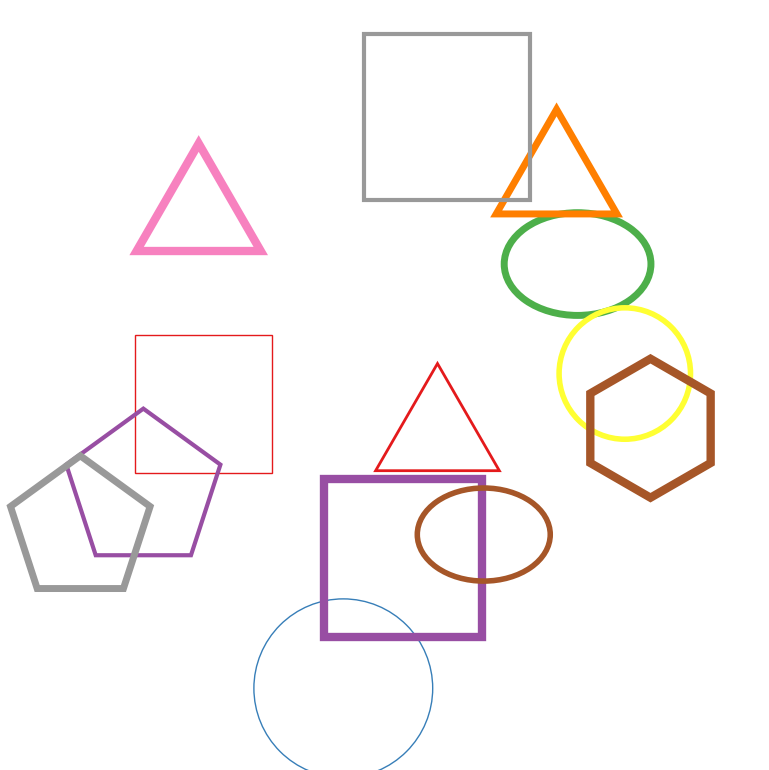[{"shape": "square", "thickness": 0.5, "radius": 0.45, "center": [0.265, 0.475]}, {"shape": "triangle", "thickness": 1, "radius": 0.46, "center": [0.568, 0.435]}, {"shape": "circle", "thickness": 0.5, "radius": 0.58, "center": [0.446, 0.106]}, {"shape": "oval", "thickness": 2.5, "radius": 0.48, "center": [0.75, 0.657]}, {"shape": "square", "thickness": 3, "radius": 0.51, "center": [0.524, 0.275]}, {"shape": "pentagon", "thickness": 1.5, "radius": 0.53, "center": [0.186, 0.364]}, {"shape": "triangle", "thickness": 2.5, "radius": 0.45, "center": [0.723, 0.767]}, {"shape": "circle", "thickness": 2, "radius": 0.43, "center": [0.811, 0.515]}, {"shape": "oval", "thickness": 2, "radius": 0.43, "center": [0.628, 0.306]}, {"shape": "hexagon", "thickness": 3, "radius": 0.45, "center": [0.845, 0.444]}, {"shape": "triangle", "thickness": 3, "radius": 0.47, "center": [0.258, 0.721]}, {"shape": "pentagon", "thickness": 2.5, "radius": 0.48, "center": [0.104, 0.313]}, {"shape": "square", "thickness": 1.5, "radius": 0.54, "center": [0.58, 0.848]}]